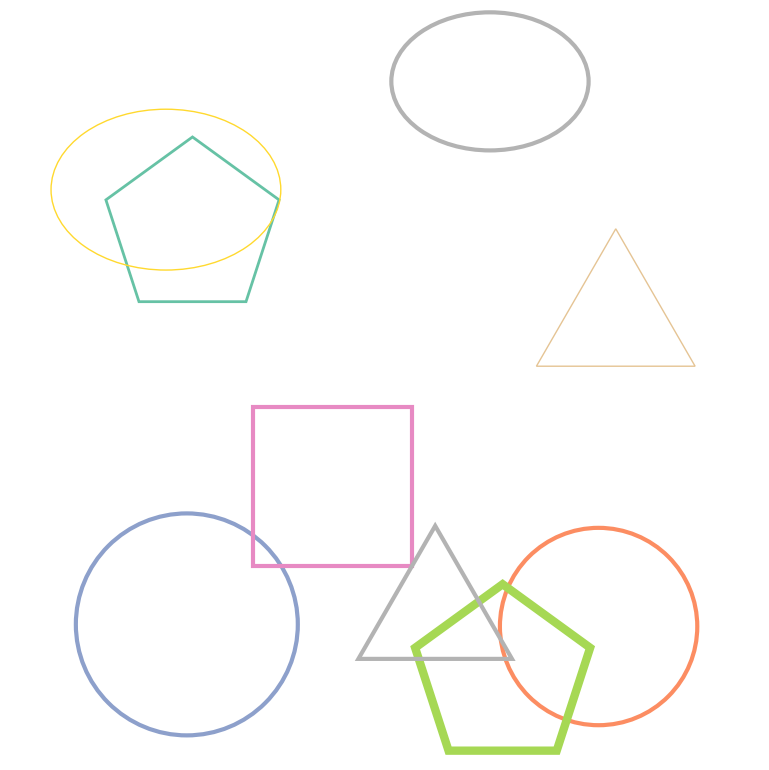[{"shape": "pentagon", "thickness": 1, "radius": 0.59, "center": [0.25, 0.704]}, {"shape": "circle", "thickness": 1.5, "radius": 0.64, "center": [0.777, 0.186]}, {"shape": "circle", "thickness": 1.5, "radius": 0.72, "center": [0.243, 0.189]}, {"shape": "square", "thickness": 1.5, "radius": 0.52, "center": [0.432, 0.368]}, {"shape": "pentagon", "thickness": 3, "radius": 0.6, "center": [0.653, 0.122]}, {"shape": "oval", "thickness": 0.5, "radius": 0.75, "center": [0.215, 0.754]}, {"shape": "triangle", "thickness": 0.5, "radius": 0.59, "center": [0.8, 0.584]}, {"shape": "oval", "thickness": 1.5, "radius": 0.64, "center": [0.636, 0.894]}, {"shape": "triangle", "thickness": 1.5, "radius": 0.58, "center": [0.565, 0.202]}]